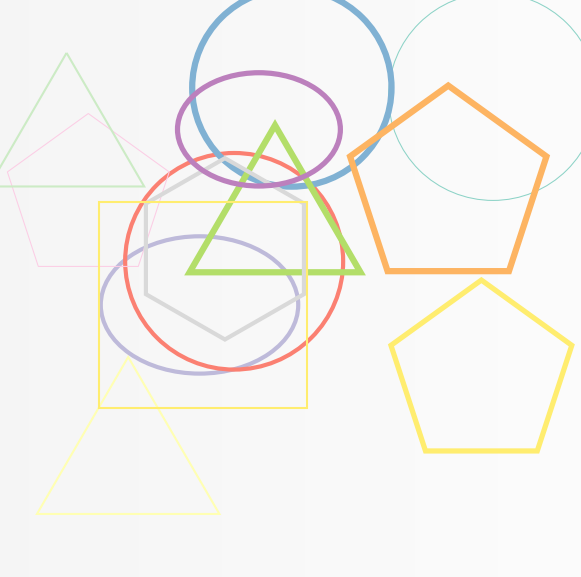[{"shape": "circle", "thickness": 0.5, "radius": 0.9, "center": [0.848, 0.832]}, {"shape": "triangle", "thickness": 1, "radius": 0.91, "center": [0.221, 0.2]}, {"shape": "oval", "thickness": 2, "radius": 0.85, "center": [0.343, 0.471]}, {"shape": "circle", "thickness": 2, "radius": 0.94, "center": [0.403, 0.547]}, {"shape": "circle", "thickness": 3, "radius": 0.86, "center": [0.502, 0.847]}, {"shape": "pentagon", "thickness": 3, "radius": 0.89, "center": [0.771, 0.673]}, {"shape": "triangle", "thickness": 3, "radius": 0.85, "center": [0.473, 0.612]}, {"shape": "pentagon", "thickness": 0.5, "radius": 0.73, "center": [0.152, 0.656]}, {"shape": "hexagon", "thickness": 2, "radius": 0.78, "center": [0.387, 0.568]}, {"shape": "oval", "thickness": 2.5, "radius": 0.7, "center": [0.445, 0.775]}, {"shape": "triangle", "thickness": 1, "radius": 0.77, "center": [0.115, 0.753]}, {"shape": "square", "thickness": 1, "radius": 0.89, "center": [0.35, 0.472]}, {"shape": "pentagon", "thickness": 2.5, "radius": 0.82, "center": [0.828, 0.351]}]